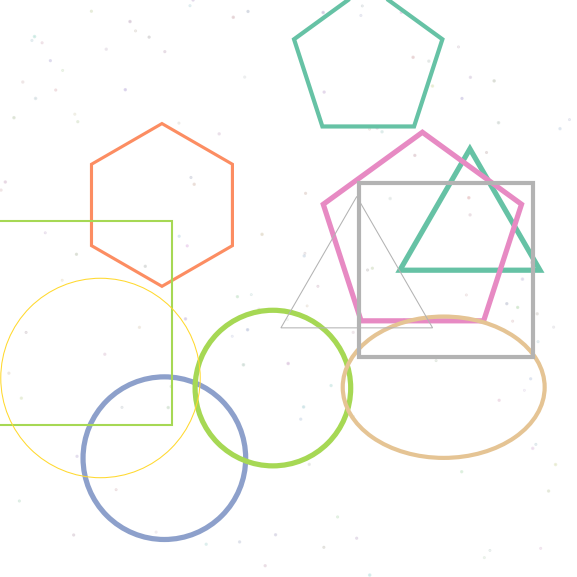[{"shape": "triangle", "thickness": 2.5, "radius": 0.7, "center": [0.814, 0.601]}, {"shape": "pentagon", "thickness": 2, "radius": 0.68, "center": [0.638, 0.889]}, {"shape": "hexagon", "thickness": 1.5, "radius": 0.7, "center": [0.28, 0.644]}, {"shape": "circle", "thickness": 2.5, "radius": 0.7, "center": [0.285, 0.206]}, {"shape": "pentagon", "thickness": 2.5, "radius": 0.9, "center": [0.731, 0.59]}, {"shape": "square", "thickness": 1, "radius": 0.89, "center": [0.12, 0.44]}, {"shape": "circle", "thickness": 2.5, "radius": 0.67, "center": [0.473, 0.327]}, {"shape": "circle", "thickness": 0.5, "radius": 0.86, "center": [0.174, 0.345]}, {"shape": "oval", "thickness": 2, "radius": 0.87, "center": [0.768, 0.329]}, {"shape": "square", "thickness": 2, "radius": 0.75, "center": [0.772, 0.532]}, {"shape": "triangle", "thickness": 0.5, "radius": 0.76, "center": [0.618, 0.507]}]